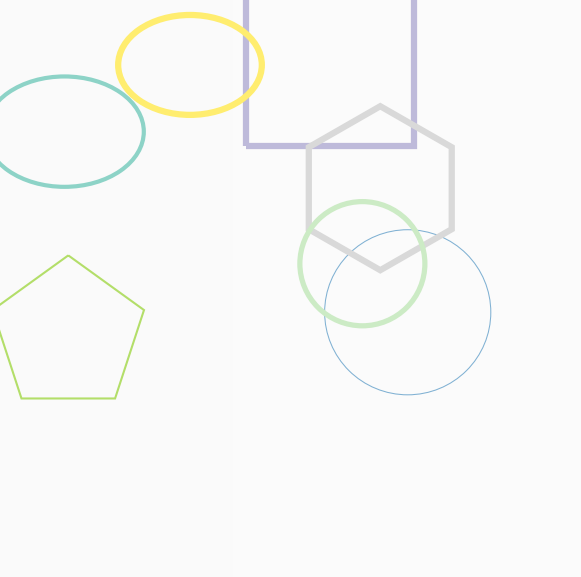[{"shape": "oval", "thickness": 2, "radius": 0.68, "center": [0.111, 0.771]}, {"shape": "square", "thickness": 3, "radius": 0.72, "center": [0.568, 0.89]}, {"shape": "circle", "thickness": 0.5, "radius": 0.71, "center": [0.701, 0.458]}, {"shape": "pentagon", "thickness": 1, "radius": 0.68, "center": [0.117, 0.42]}, {"shape": "hexagon", "thickness": 3, "radius": 0.71, "center": [0.654, 0.673]}, {"shape": "circle", "thickness": 2.5, "radius": 0.54, "center": [0.623, 0.543]}, {"shape": "oval", "thickness": 3, "radius": 0.62, "center": [0.327, 0.887]}]